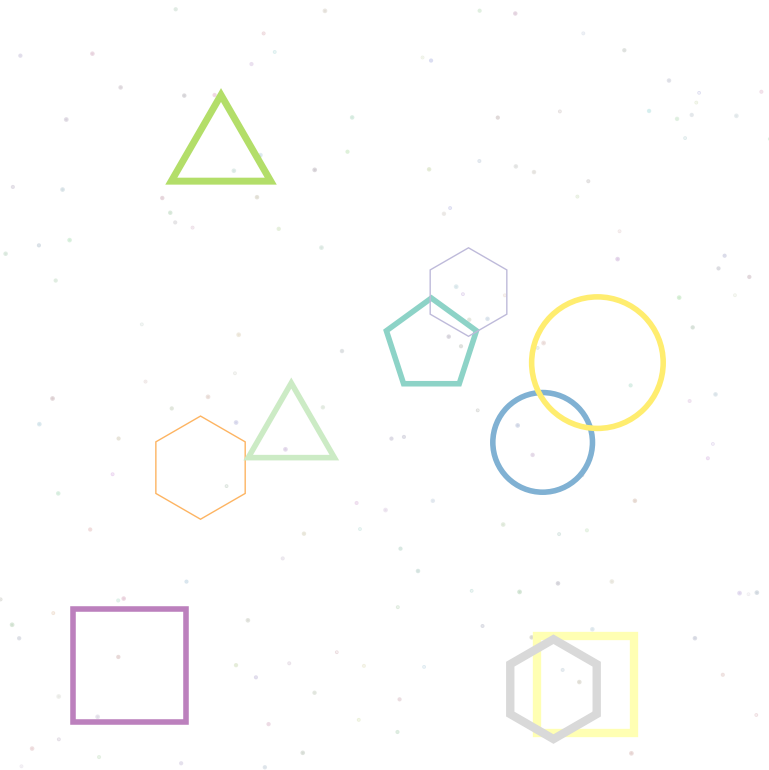[{"shape": "pentagon", "thickness": 2, "radius": 0.31, "center": [0.56, 0.551]}, {"shape": "square", "thickness": 3, "radius": 0.31, "center": [0.761, 0.111]}, {"shape": "hexagon", "thickness": 0.5, "radius": 0.29, "center": [0.608, 0.621]}, {"shape": "circle", "thickness": 2, "radius": 0.32, "center": [0.705, 0.425]}, {"shape": "hexagon", "thickness": 0.5, "radius": 0.33, "center": [0.26, 0.393]}, {"shape": "triangle", "thickness": 2.5, "radius": 0.37, "center": [0.287, 0.802]}, {"shape": "hexagon", "thickness": 3, "radius": 0.32, "center": [0.719, 0.105]}, {"shape": "square", "thickness": 2, "radius": 0.37, "center": [0.169, 0.136]}, {"shape": "triangle", "thickness": 2, "radius": 0.32, "center": [0.378, 0.438]}, {"shape": "circle", "thickness": 2, "radius": 0.43, "center": [0.776, 0.529]}]